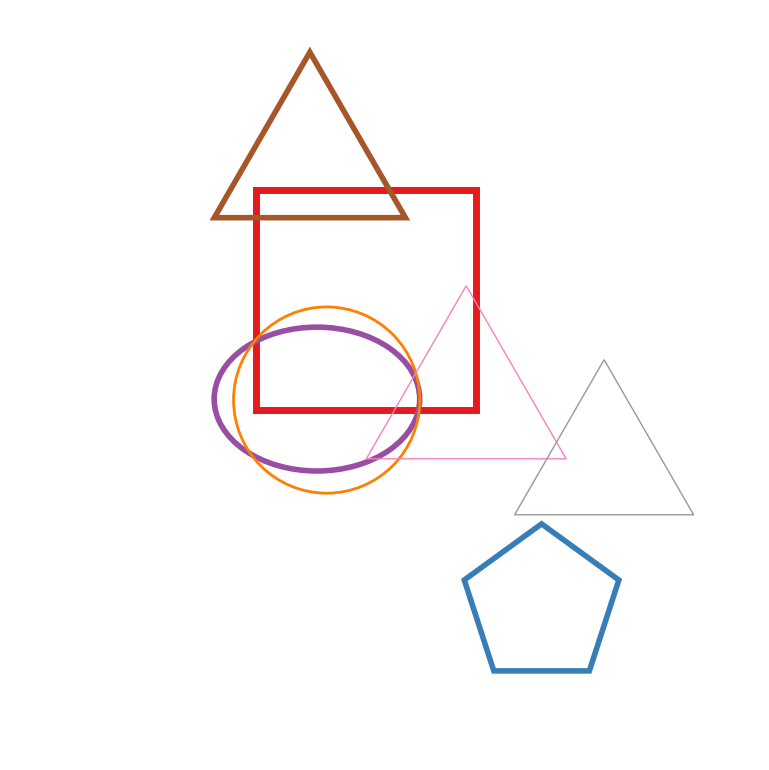[{"shape": "square", "thickness": 2.5, "radius": 0.71, "center": [0.476, 0.61]}, {"shape": "pentagon", "thickness": 2, "radius": 0.53, "center": [0.703, 0.214]}, {"shape": "oval", "thickness": 2, "radius": 0.67, "center": [0.412, 0.482]}, {"shape": "circle", "thickness": 1, "radius": 0.6, "center": [0.424, 0.48]}, {"shape": "triangle", "thickness": 2, "radius": 0.72, "center": [0.402, 0.789]}, {"shape": "triangle", "thickness": 0.5, "radius": 0.75, "center": [0.605, 0.479]}, {"shape": "triangle", "thickness": 0.5, "radius": 0.67, "center": [0.785, 0.399]}]